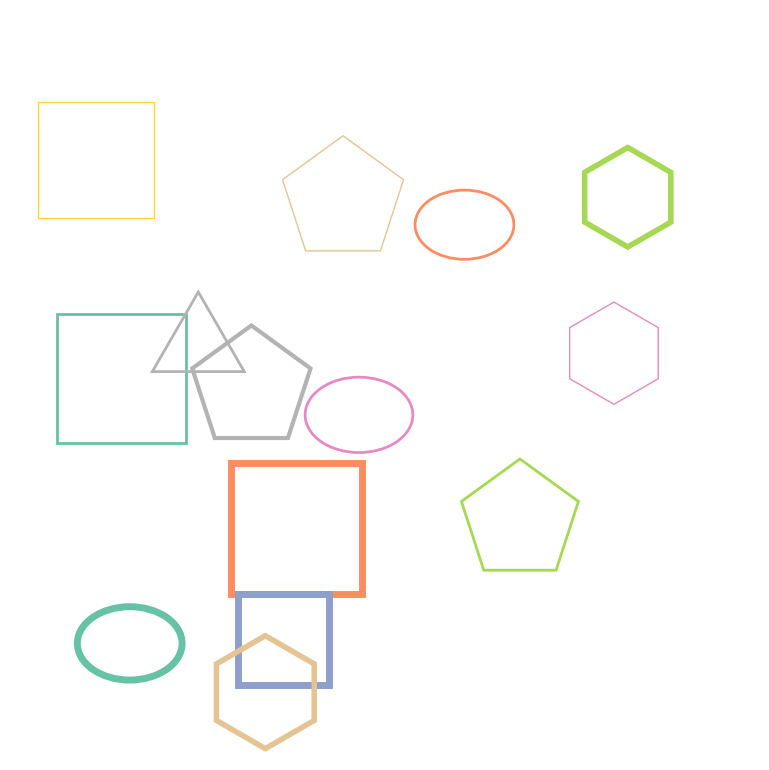[{"shape": "square", "thickness": 1, "radius": 0.42, "center": [0.158, 0.509]}, {"shape": "oval", "thickness": 2.5, "radius": 0.34, "center": [0.168, 0.164]}, {"shape": "oval", "thickness": 1, "radius": 0.32, "center": [0.603, 0.708]}, {"shape": "square", "thickness": 2.5, "radius": 0.43, "center": [0.385, 0.313]}, {"shape": "square", "thickness": 2.5, "radius": 0.3, "center": [0.368, 0.17]}, {"shape": "hexagon", "thickness": 0.5, "radius": 0.33, "center": [0.797, 0.541]}, {"shape": "oval", "thickness": 1, "radius": 0.35, "center": [0.466, 0.461]}, {"shape": "pentagon", "thickness": 1, "radius": 0.4, "center": [0.675, 0.324]}, {"shape": "hexagon", "thickness": 2, "radius": 0.32, "center": [0.815, 0.744]}, {"shape": "square", "thickness": 0.5, "radius": 0.38, "center": [0.125, 0.792]}, {"shape": "pentagon", "thickness": 0.5, "radius": 0.41, "center": [0.446, 0.741]}, {"shape": "hexagon", "thickness": 2, "radius": 0.37, "center": [0.345, 0.101]}, {"shape": "pentagon", "thickness": 1.5, "radius": 0.4, "center": [0.326, 0.497]}, {"shape": "triangle", "thickness": 1, "radius": 0.34, "center": [0.258, 0.552]}]